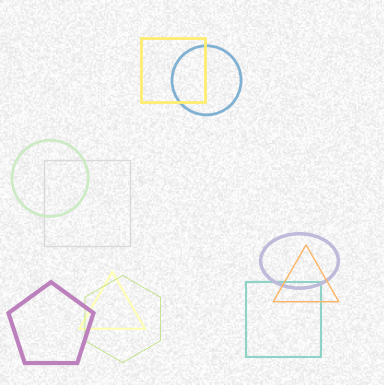[{"shape": "square", "thickness": 1.5, "radius": 0.49, "center": [0.736, 0.17]}, {"shape": "triangle", "thickness": 1.5, "radius": 0.49, "center": [0.292, 0.195]}, {"shape": "oval", "thickness": 2.5, "radius": 0.5, "center": [0.778, 0.322]}, {"shape": "circle", "thickness": 2, "radius": 0.45, "center": [0.536, 0.791]}, {"shape": "triangle", "thickness": 1, "radius": 0.49, "center": [0.795, 0.265]}, {"shape": "hexagon", "thickness": 0.5, "radius": 0.57, "center": [0.319, 0.172]}, {"shape": "square", "thickness": 1, "radius": 0.56, "center": [0.225, 0.472]}, {"shape": "pentagon", "thickness": 3, "radius": 0.58, "center": [0.132, 0.151]}, {"shape": "circle", "thickness": 2, "radius": 0.49, "center": [0.13, 0.537]}, {"shape": "square", "thickness": 2, "radius": 0.41, "center": [0.45, 0.818]}]